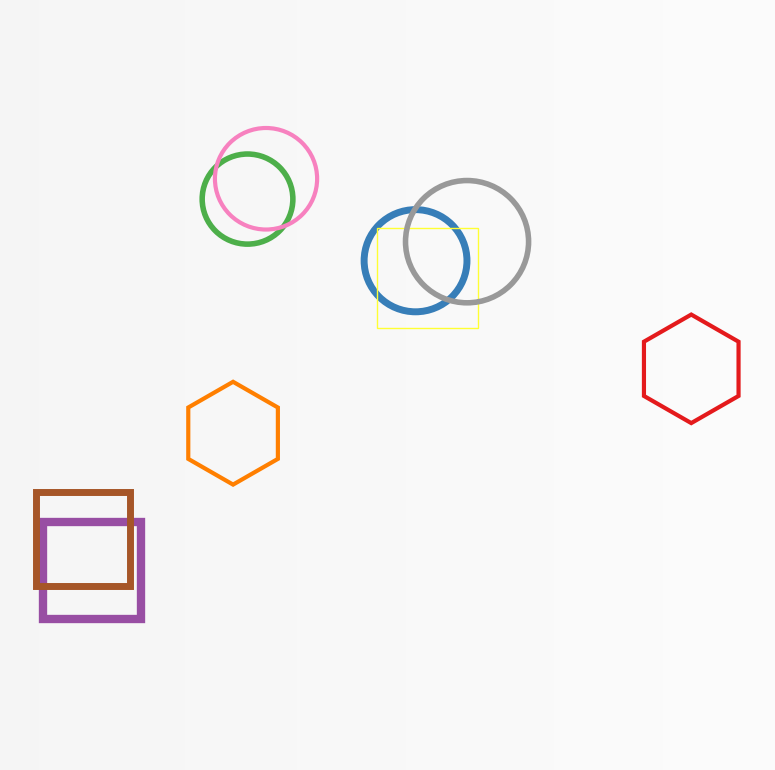[{"shape": "hexagon", "thickness": 1.5, "radius": 0.35, "center": [0.892, 0.521]}, {"shape": "circle", "thickness": 2.5, "radius": 0.33, "center": [0.536, 0.661]}, {"shape": "circle", "thickness": 2, "radius": 0.29, "center": [0.319, 0.741]}, {"shape": "square", "thickness": 3, "radius": 0.31, "center": [0.119, 0.259]}, {"shape": "hexagon", "thickness": 1.5, "radius": 0.33, "center": [0.301, 0.437]}, {"shape": "square", "thickness": 0.5, "radius": 0.32, "center": [0.551, 0.638]}, {"shape": "square", "thickness": 2.5, "radius": 0.3, "center": [0.107, 0.3]}, {"shape": "circle", "thickness": 1.5, "radius": 0.33, "center": [0.343, 0.768]}, {"shape": "circle", "thickness": 2, "radius": 0.4, "center": [0.603, 0.686]}]